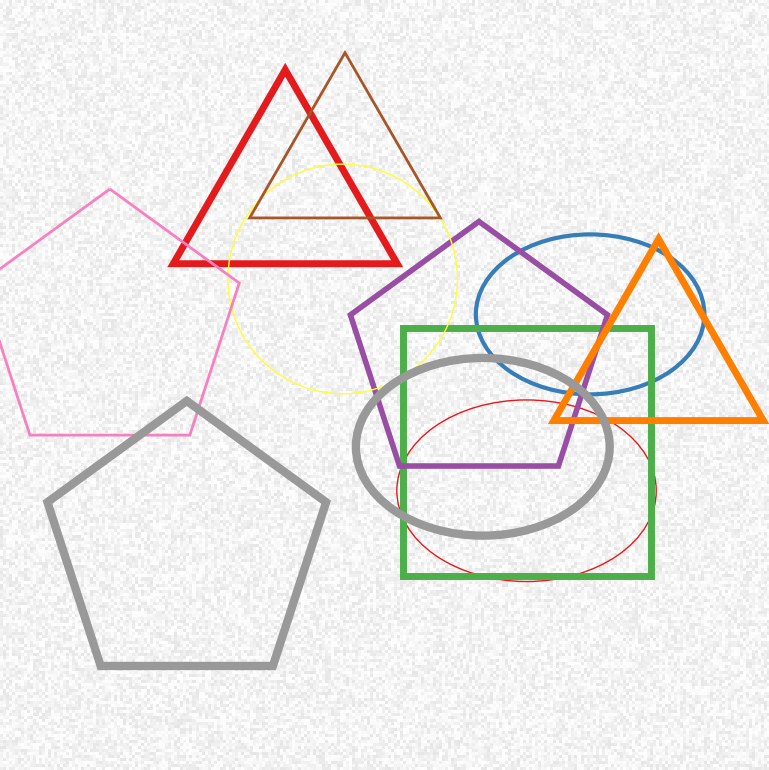[{"shape": "oval", "thickness": 0.5, "radius": 0.84, "center": [0.684, 0.363]}, {"shape": "triangle", "thickness": 2.5, "radius": 0.84, "center": [0.37, 0.741]}, {"shape": "oval", "thickness": 1.5, "radius": 0.74, "center": [0.766, 0.592]}, {"shape": "square", "thickness": 2.5, "radius": 0.8, "center": [0.684, 0.413]}, {"shape": "pentagon", "thickness": 2, "radius": 0.88, "center": [0.622, 0.537]}, {"shape": "triangle", "thickness": 2.5, "radius": 0.79, "center": [0.855, 0.532]}, {"shape": "circle", "thickness": 0.5, "radius": 0.75, "center": [0.445, 0.638]}, {"shape": "triangle", "thickness": 1, "radius": 0.72, "center": [0.448, 0.788]}, {"shape": "pentagon", "thickness": 1, "radius": 0.88, "center": [0.143, 0.578]}, {"shape": "oval", "thickness": 3, "radius": 0.82, "center": [0.627, 0.42]}, {"shape": "pentagon", "thickness": 3, "radius": 0.95, "center": [0.243, 0.289]}]